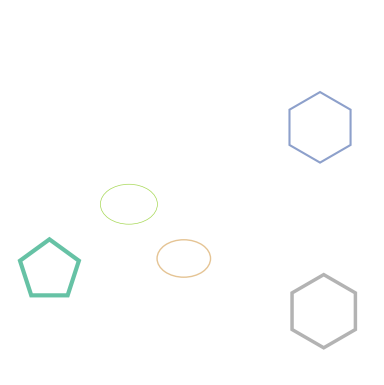[{"shape": "pentagon", "thickness": 3, "radius": 0.4, "center": [0.128, 0.298]}, {"shape": "hexagon", "thickness": 1.5, "radius": 0.46, "center": [0.831, 0.669]}, {"shape": "oval", "thickness": 0.5, "radius": 0.37, "center": [0.335, 0.47]}, {"shape": "oval", "thickness": 1, "radius": 0.35, "center": [0.477, 0.329]}, {"shape": "hexagon", "thickness": 2.5, "radius": 0.48, "center": [0.841, 0.192]}]